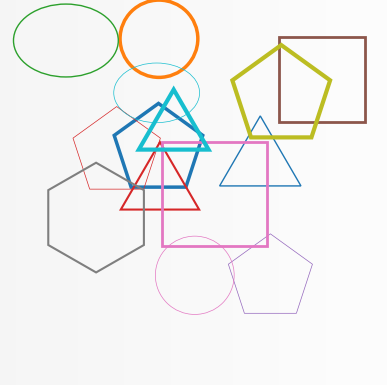[{"shape": "triangle", "thickness": 1, "radius": 0.61, "center": [0.672, 0.578]}, {"shape": "pentagon", "thickness": 2.5, "radius": 0.6, "center": [0.409, 0.611]}, {"shape": "circle", "thickness": 2.5, "radius": 0.5, "center": [0.41, 0.899]}, {"shape": "oval", "thickness": 1, "radius": 0.68, "center": [0.17, 0.895]}, {"shape": "triangle", "thickness": 1.5, "radius": 0.58, "center": [0.413, 0.514]}, {"shape": "pentagon", "thickness": 0.5, "radius": 0.59, "center": [0.301, 0.605]}, {"shape": "pentagon", "thickness": 0.5, "radius": 0.57, "center": [0.698, 0.279]}, {"shape": "square", "thickness": 2, "radius": 0.55, "center": [0.831, 0.794]}, {"shape": "square", "thickness": 2, "radius": 0.68, "center": [0.554, 0.496]}, {"shape": "circle", "thickness": 0.5, "radius": 0.51, "center": [0.503, 0.285]}, {"shape": "hexagon", "thickness": 1.5, "radius": 0.71, "center": [0.248, 0.435]}, {"shape": "pentagon", "thickness": 3, "radius": 0.66, "center": [0.726, 0.75]}, {"shape": "oval", "thickness": 0.5, "radius": 0.55, "center": [0.404, 0.759]}, {"shape": "triangle", "thickness": 3, "radius": 0.52, "center": [0.448, 0.663]}]